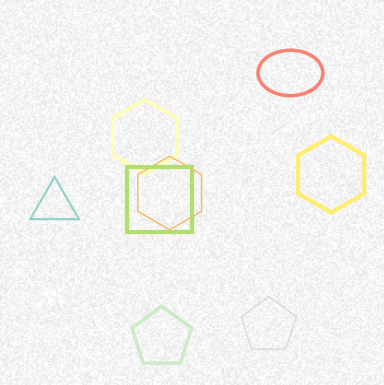[{"shape": "triangle", "thickness": 1.5, "radius": 0.36, "center": [0.142, 0.467]}, {"shape": "hexagon", "thickness": 2.5, "radius": 0.48, "center": [0.376, 0.645]}, {"shape": "oval", "thickness": 2.5, "radius": 0.42, "center": [0.754, 0.811]}, {"shape": "hexagon", "thickness": 1, "radius": 0.48, "center": [0.441, 0.499]}, {"shape": "square", "thickness": 3, "radius": 0.42, "center": [0.415, 0.481]}, {"shape": "pentagon", "thickness": 1, "radius": 0.38, "center": [0.698, 0.154]}, {"shape": "pentagon", "thickness": 2.5, "radius": 0.41, "center": [0.42, 0.123]}, {"shape": "hexagon", "thickness": 3, "radius": 0.5, "center": [0.86, 0.547]}]